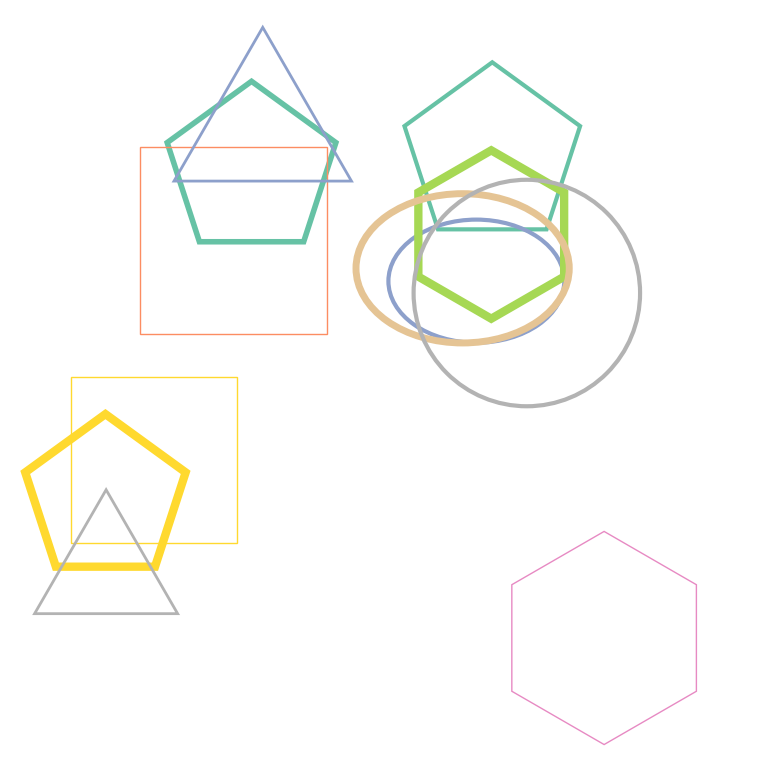[{"shape": "pentagon", "thickness": 1.5, "radius": 0.6, "center": [0.639, 0.799]}, {"shape": "pentagon", "thickness": 2, "radius": 0.58, "center": [0.327, 0.779]}, {"shape": "square", "thickness": 0.5, "radius": 0.61, "center": [0.303, 0.688]}, {"shape": "triangle", "thickness": 1, "radius": 0.67, "center": [0.341, 0.831]}, {"shape": "oval", "thickness": 1.5, "radius": 0.57, "center": [0.619, 0.635]}, {"shape": "hexagon", "thickness": 0.5, "radius": 0.69, "center": [0.785, 0.171]}, {"shape": "hexagon", "thickness": 3, "radius": 0.55, "center": [0.638, 0.695]}, {"shape": "square", "thickness": 0.5, "radius": 0.54, "center": [0.2, 0.403]}, {"shape": "pentagon", "thickness": 3, "radius": 0.55, "center": [0.137, 0.353]}, {"shape": "oval", "thickness": 2.5, "radius": 0.69, "center": [0.601, 0.652]}, {"shape": "circle", "thickness": 1.5, "radius": 0.74, "center": [0.684, 0.619]}, {"shape": "triangle", "thickness": 1, "radius": 0.54, "center": [0.138, 0.257]}]